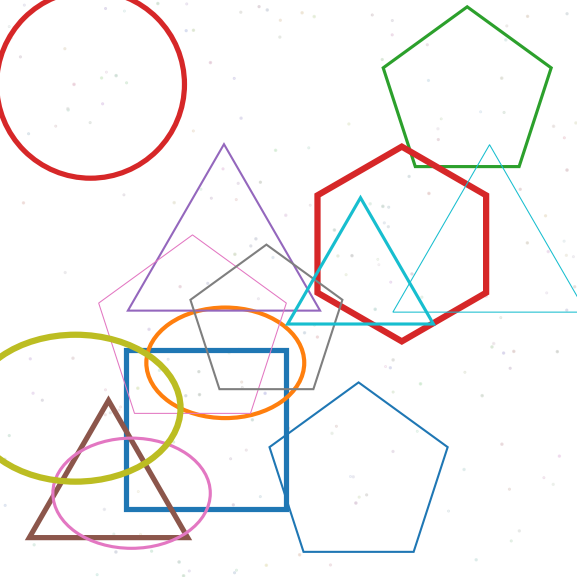[{"shape": "pentagon", "thickness": 1, "radius": 0.81, "center": [0.621, 0.175]}, {"shape": "square", "thickness": 2.5, "radius": 0.69, "center": [0.356, 0.256]}, {"shape": "oval", "thickness": 2, "radius": 0.68, "center": [0.39, 0.371]}, {"shape": "pentagon", "thickness": 1.5, "radius": 0.76, "center": [0.809, 0.834]}, {"shape": "circle", "thickness": 2.5, "radius": 0.81, "center": [0.157, 0.853]}, {"shape": "hexagon", "thickness": 3, "radius": 0.84, "center": [0.696, 0.577]}, {"shape": "triangle", "thickness": 1, "radius": 0.96, "center": [0.388, 0.557]}, {"shape": "triangle", "thickness": 2.5, "radius": 0.79, "center": [0.188, 0.147]}, {"shape": "pentagon", "thickness": 0.5, "radius": 0.85, "center": [0.333, 0.422]}, {"shape": "oval", "thickness": 1.5, "radius": 0.68, "center": [0.228, 0.145]}, {"shape": "pentagon", "thickness": 1, "radius": 0.69, "center": [0.461, 0.437]}, {"shape": "oval", "thickness": 3, "radius": 0.91, "center": [0.131, 0.292]}, {"shape": "triangle", "thickness": 1.5, "radius": 0.73, "center": [0.624, 0.511]}, {"shape": "triangle", "thickness": 0.5, "radius": 0.97, "center": [0.848, 0.555]}]